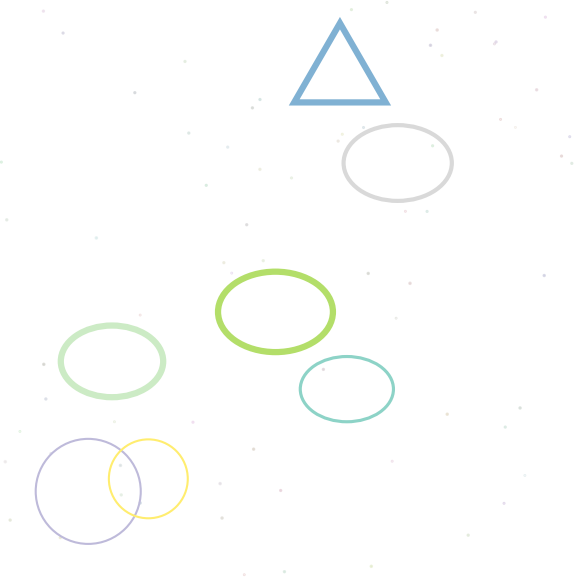[{"shape": "oval", "thickness": 1.5, "radius": 0.4, "center": [0.601, 0.325]}, {"shape": "circle", "thickness": 1, "radius": 0.45, "center": [0.153, 0.148]}, {"shape": "triangle", "thickness": 3, "radius": 0.46, "center": [0.589, 0.868]}, {"shape": "oval", "thickness": 3, "radius": 0.5, "center": [0.477, 0.459]}, {"shape": "oval", "thickness": 2, "radius": 0.47, "center": [0.689, 0.717]}, {"shape": "oval", "thickness": 3, "radius": 0.44, "center": [0.194, 0.373]}, {"shape": "circle", "thickness": 1, "radius": 0.34, "center": [0.257, 0.17]}]